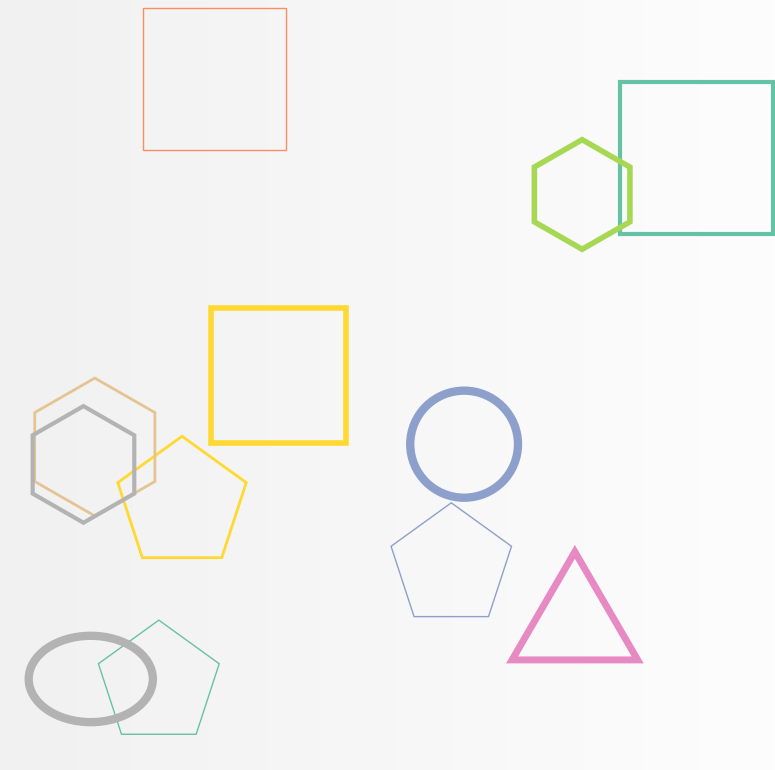[{"shape": "square", "thickness": 1.5, "radius": 0.49, "center": [0.898, 0.794]}, {"shape": "pentagon", "thickness": 0.5, "radius": 0.41, "center": [0.205, 0.113]}, {"shape": "square", "thickness": 0.5, "radius": 0.46, "center": [0.276, 0.897]}, {"shape": "pentagon", "thickness": 0.5, "radius": 0.41, "center": [0.582, 0.265]}, {"shape": "circle", "thickness": 3, "radius": 0.35, "center": [0.599, 0.423]}, {"shape": "triangle", "thickness": 2.5, "radius": 0.47, "center": [0.742, 0.19]}, {"shape": "hexagon", "thickness": 2, "radius": 0.36, "center": [0.751, 0.747]}, {"shape": "square", "thickness": 2, "radius": 0.44, "center": [0.359, 0.512]}, {"shape": "pentagon", "thickness": 1, "radius": 0.44, "center": [0.235, 0.346]}, {"shape": "hexagon", "thickness": 1, "radius": 0.45, "center": [0.122, 0.419]}, {"shape": "hexagon", "thickness": 1.5, "radius": 0.38, "center": [0.108, 0.397]}, {"shape": "oval", "thickness": 3, "radius": 0.4, "center": [0.117, 0.118]}]